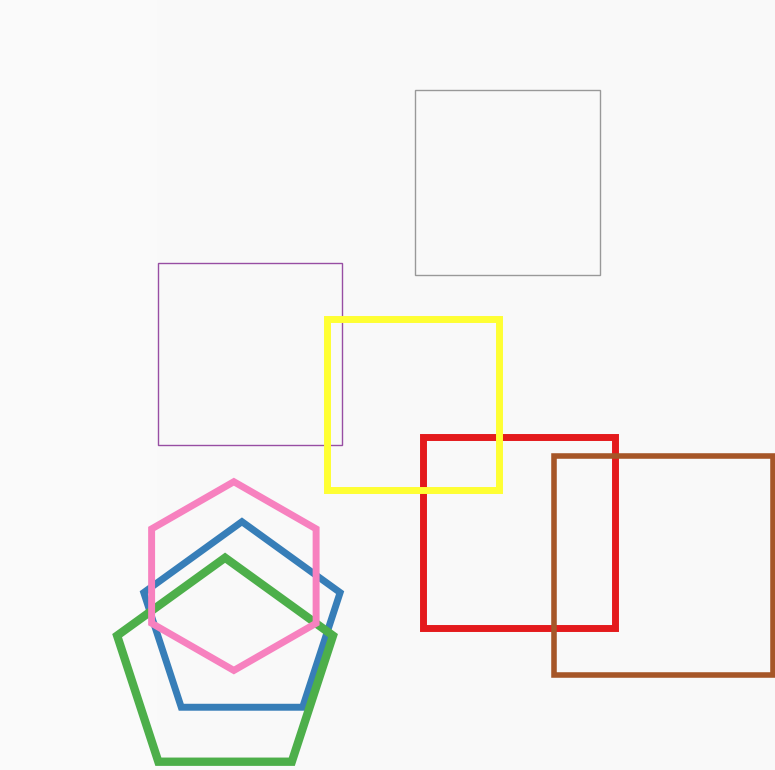[{"shape": "square", "thickness": 2.5, "radius": 0.62, "center": [0.67, 0.308]}, {"shape": "pentagon", "thickness": 2.5, "radius": 0.67, "center": [0.312, 0.189]}, {"shape": "pentagon", "thickness": 3, "radius": 0.73, "center": [0.29, 0.129]}, {"shape": "square", "thickness": 0.5, "radius": 0.59, "center": [0.323, 0.54]}, {"shape": "square", "thickness": 2.5, "radius": 0.56, "center": [0.533, 0.475]}, {"shape": "square", "thickness": 2, "radius": 0.71, "center": [0.856, 0.266]}, {"shape": "hexagon", "thickness": 2.5, "radius": 0.61, "center": [0.302, 0.252]}, {"shape": "square", "thickness": 0.5, "radius": 0.6, "center": [0.655, 0.763]}]